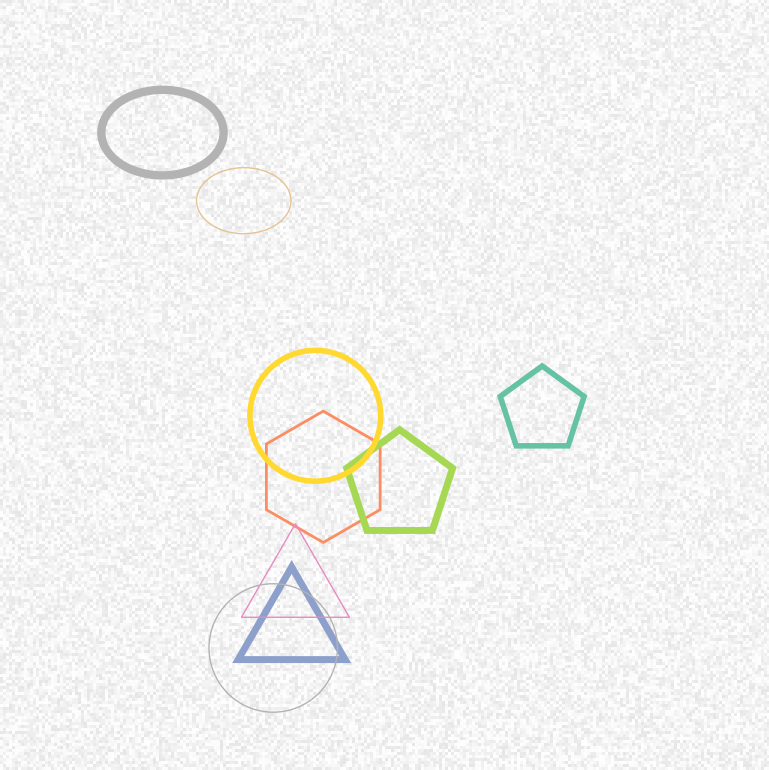[{"shape": "pentagon", "thickness": 2, "radius": 0.29, "center": [0.704, 0.467]}, {"shape": "hexagon", "thickness": 1, "radius": 0.43, "center": [0.42, 0.381]}, {"shape": "triangle", "thickness": 2.5, "radius": 0.4, "center": [0.379, 0.183]}, {"shape": "triangle", "thickness": 0.5, "radius": 0.4, "center": [0.384, 0.239]}, {"shape": "pentagon", "thickness": 2.5, "radius": 0.36, "center": [0.519, 0.37]}, {"shape": "circle", "thickness": 2, "radius": 0.42, "center": [0.41, 0.46]}, {"shape": "oval", "thickness": 0.5, "radius": 0.31, "center": [0.317, 0.739]}, {"shape": "circle", "thickness": 0.5, "radius": 0.42, "center": [0.355, 0.158]}, {"shape": "oval", "thickness": 3, "radius": 0.4, "center": [0.211, 0.828]}]